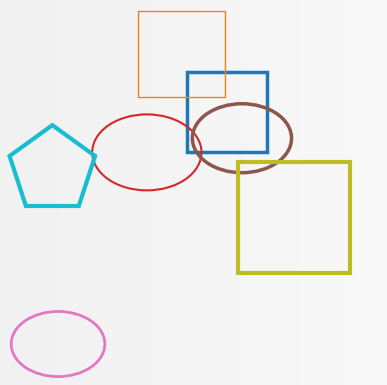[{"shape": "square", "thickness": 2.5, "radius": 0.52, "center": [0.587, 0.709]}, {"shape": "square", "thickness": 1, "radius": 0.56, "center": [0.468, 0.859]}, {"shape": "oval", "thickness": 1.5, "radius": 0.7, "center": [0.379, 0.604]}, {"shape": "oval", "thickness": 2.5, "radius": 0.64, "center": [0.624, 0.641]}, {"shape": "oval", "thickness": 2, "radius": 0.6, "center": [0.15, 0.106]}, {"shape": "square", "thickness": 3, "radius": 0.72, "center": [0.758, 0.435]}, {"shape": "pentagon", "thickness": 3, "radius": 0.58, "center": [0.135, 0.559]}]